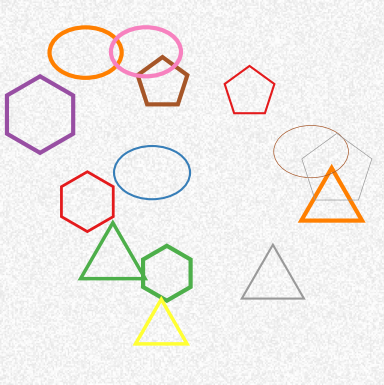[{"shape": "pentagon", "thickness": 1.5, "radius": 0.34, "center": [0.648, 0.761]}, {"shape": "hexagon", "thickness": 2, "radius": 0.39, "center": [0.227, 0.476]}, {"shape": "oval", "thickness": 1.5, "radius": 0.49, "center": [0.395, 0.552]}, {"shape": "triangle", "thickness": 2.5, "radius": 0.48, "center": [0.293, 0.325]}, {"shape": "hexagon", "thickness": 3, "radius": 0.36, "center": [0.433, 0.29]}, {"shape": "hexagon", "thickness": 3, "radius": 0.5, "center": [0.104, 0.702]}, {"shape": "oval", "thickness": 3, "radius": 0.47, "center": [0.222, 0.863]}, {"shape": "triangle", "thickness": 3, "radius": 0.46, "center": [0.862, 0.473]}, {"shape": "triangle", "thickness": 2.5, "radius": 0.39, "center": [0.419, 0.145]}, {"shape": "pentagon", "thickness": 3, "radius": 0.34, "center": [0.422, 0.784]}, {"shape": "oval", "thickness": 0.5, "radius": 0.48, "center": [0.808, 0.606]}, {"shape": "oval", "thickness": 3, "radius": 0.46, "center": [0.379, 0.865]}, {"shape": "pentagon", "thickness": 0.5, "radius": 0.48, "center": [0.875, 0.558]}, {"shape": "triangle", "thickness": 1.5, "radius": 0.47, "center": [0.709, 0.271]}]